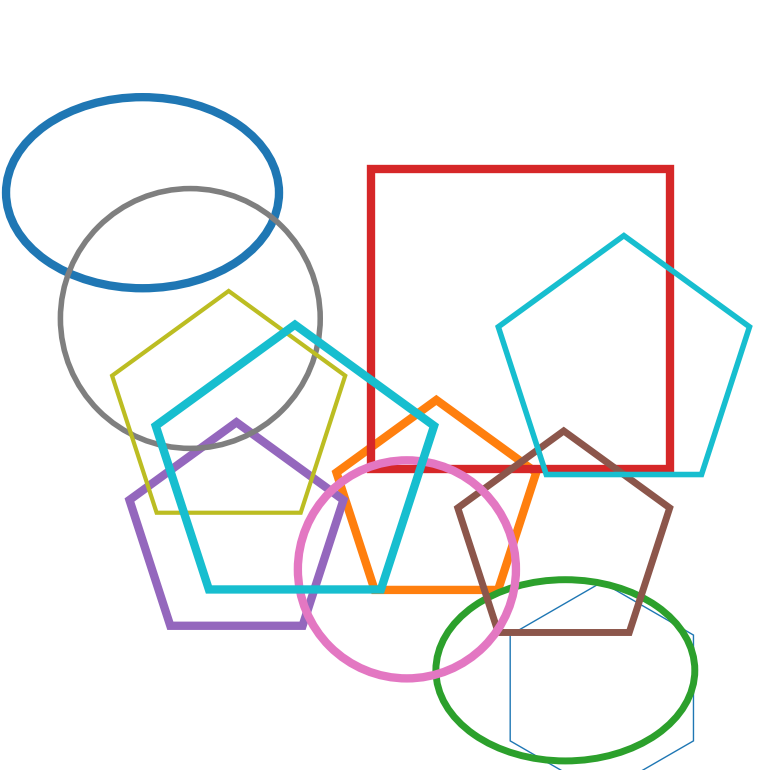[{"shape": "oval", "thickness": 3, "radius": 0.89, "center": [0.185, 0.75]}, {"shape": "hexagon", "thickness": 0.5, "radius": 0.69, "center": [0.782, 0.107]}, {"shape": "pentagon", "thickness": 3, "radius": 0.68, "center": [0.567, 0.344]}, {"shape": "oval", "thickness": 2.5, "radius": 0.84, "center": [0.734, 0.129]}, {"shape": "square", "thickness": 3, "radius": 0.97, "center": [0.676, 0.586]}, {"shape": "pentagon", "thickness": 3, "radius": 0.73, "center": [0.307, 0.306]}, {"shape": "pentagon", "thickness": 2.5, "radius": 0.72, "center": [0.732, 0.296]}, {"shape": "circle", "thickness": 3, "radius": 0.71, "center": [0.528, 0.261]}, {"shape": "circle", "thickness": 2, "radius": 0.84, "center": [0.247, 0.586]}, {"shape": "pentagon", "thickness": 1.5, "radius": 0.8, "center": [0.297, 0.463]}, {"shape": "pentagon", "thickness": 2, "radius": 0.86, "center": [0.81, 0.522]}, {"shape": "pentagon", "thickness": 3, "radius": 0.95, "center": [0.383, 0.388]}]